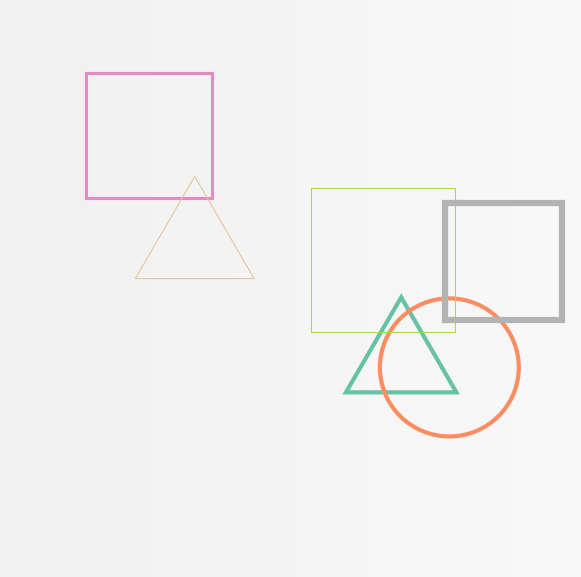[{"shape": "triangle", "thickness": 2, "radius": 0.55, "center": [0.69, 0.375]}, {"shape": "circle", "thickness": 2, "radius": 0.6, "center": [0.773, 0.363]}, {"shape": "square", "thickness": 1.5, "radius": 0.55, "center": [0.257, 0.765]}, {"shape": "square", "thickness": 0.5, "radius": 0.62, "center": [0.659, 0.549]}, {"shape": "triangle", "thickness": 0.5, "radius": 0.59, "center": [0.335, 0.576]}, {"shape": "square", "thickness": 3, "radius": 0.5, "center": [0.866, 0.546]}]